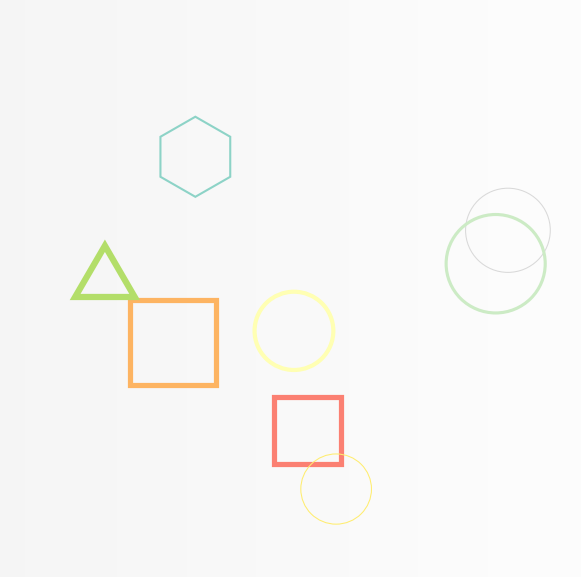[{"shape": "hexagon", "thickness": 1, "radius": 0.35, "center": [0.336, 0.728]}, {"shape": "circle", "thickness": 2, "radius": 0.34, "center": [0.506, 0.426]}, {"shape": "square", "thickness": 2.5, "radius": 0.29, "center": [0.529, 0.254]}, {"shape": "square", "thickness": 2.5, "radius": 0.37, "center": [0.298, 0.406]}, {"shape": "triangle", "thickness": 3, "radius": 0.3, "center": [0.18, 0.514]}, {"shape": "circle", "thickness": 0.5, "radius": 0.36, "center": [0.874, 0.6]}, {"shape": "circle", "thickness": 1.5, "radius": 0.43, "center": [0.853, 0.542]}, {"shape": "circle", "thickness": 0.5, "radius": 0.3, "center": [0.578, 0.152]}]